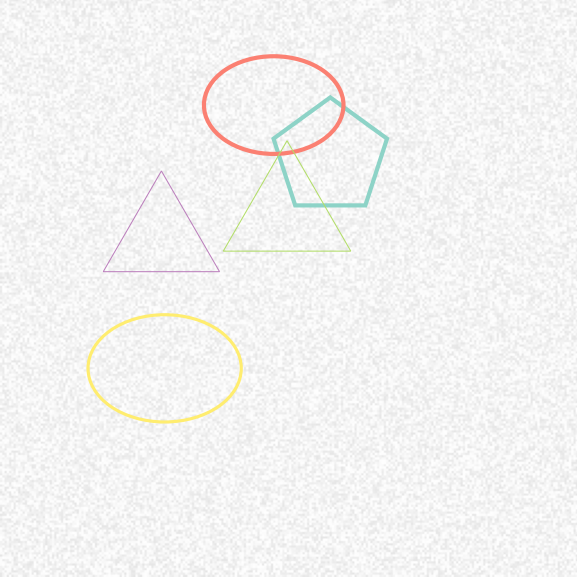[{"shape": "pentagon", "thickness": 2, "radius": 0.52, "center": [0.572, 0.727]}, {"shape": "oval", "thickness": 2, "radius": 0.6, "center": [0.474, 0.817]}, {"shape": "triangle", "thickness": 0.5, "radius": 0.64, "center": [0.497, 0.628]}, {"shape": "triangle", "thickness": 0.5, "radius": 0.58, "center": [0.279, 0.587]}, {"shape": "oval", "thickness": 1.5, "radius": 0.66, "center": [0.285, 0.361]}]